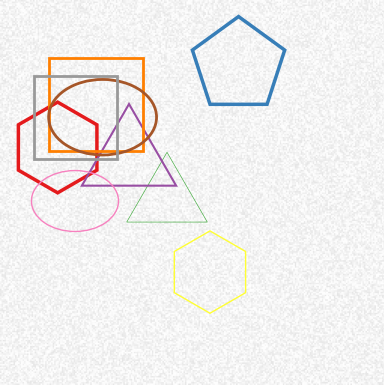[{"shape": "hexagon", "thickness": 2.5, "radius": 0.59, "center": [0.15, 0.617]}, {"shape": "pentagon", "thickness": 2.5, "radius": 0.63, "center": [0.62, 0.831]}, {"shape": "triangle", "thickness": 0.5, "radius": 0.6, "center": [0.434, 0.484]}, {"shape": "triangle", "thickness": 1.5, "radius": 0.71, "center": [0.335, 0.588]}, {"shape": "square", "thickness": 2, "radius": 0.61, "center": [0.249, 0.729]}, {"shape": "hexagon", "thickness": 1, "radius": 0.53, "center": [0.545, 0.293]}, {"shape": "oval", "thickness": 2, "radius": 0.7, "center": [0.266, 0.696]}, {"shape": "oval", "thickness": 1, "radius": 0.57, "center": [0.195, 0.478]}, {"shape": "square", "thickness": 2, "radius": 0.54, "center": [0.197, 0.695]}]